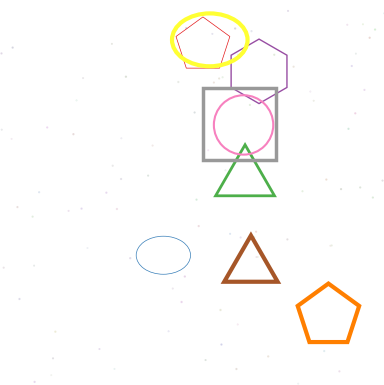[{"shape": "pentagon", "thickness": 0.5, "radius": 0.37, "center": [0.527, 0.882]}, {"shape": "oval", "thickness": 0.5, "radius": 0.35, "center": [0.424, 0.337]}, {"shape": "triangle", "thickness": 2, "radius": 0.44, "center": [0.637, 0.536]}, {"shape": "hexagon", "thickness": 1, "radius": 0.42, "center": [0.673, 0.815]}, {"shape": "pentagon", "thickness": 3, "radius": 0.42, "center": [0.853, 0.179]}, {"shape": "oval", "thickness": 3, "radius": 0.49, "center": [0.545, 0.897]}, {"shape": "triangle", "thickness": 3, "radius": 0.4, "center": [0.652, 0.308]}, {"shape": "circle", "thickness": 1.5, "radius": 0.39, "center": [0.633, 0.676]}, {"shape": "square", "thickness": 2.5, "radius": 0.47, "center": [0.622, 0.677]}]